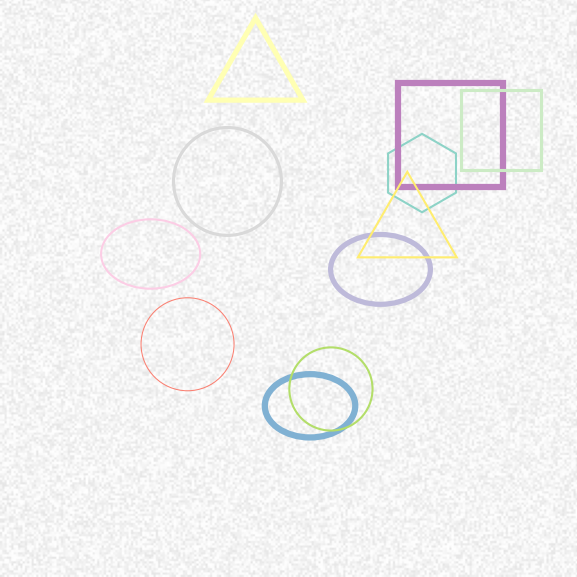[{"shape": "hexagon", "thickness": 1, "radius": 0.34, "center": [0.731, 0.699]}, {"shape": "triangle", "thickness": 2.5, "radius": 0.47, "center": [0.443, 0.873]}, {"shape": "oval", "thickness": 2.5, "radius": 0.43, "center": [0.659, 0.533]}, {"shape": "circle", "thickness": 0.5, "radius": 0.4, "center": [0.325, 0.403]}, {"shape": "oval", "thickness": 3, "radius": 0.39, "center": [0.537, 0.296]}, {"shape": "circle", "thickness": 1, "radius": 0.36, "center": [0.573, 0.326]}, {"shape": "oval", "thickness": 1, "radius": 0.43, "center": [0.261, 0.559]}, {"shape": "circle", "thickness": 1.5, "radius": 0.47, "center": [0.394, 0.685]}, {"shape": "square", "thickness": 3, "radius": 0.45, "center": [0.78, 0.765]}, {"shape": "square", "thickness": 1.5, "radius": 0.34, "center": [0.868, 0.774]}, {"shape": "triangle", "thickness": 1, "radius": 0.49, "center": [0.705, 0.603]}]